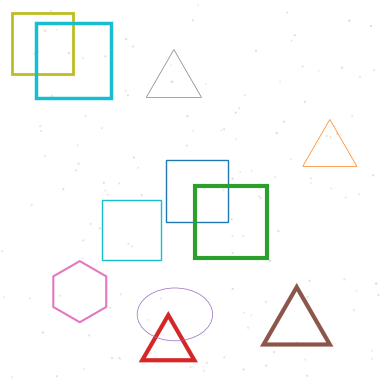[{"shape": "square", "thickness": 1, "radius": 0.4, "center": [0.512, 0.503]}, {"shape": "triangle", "thickness": 0.5, "radius": 0.41, "center": [0.857, 0.608]}, {"shape": "square", "thickness": 3, "radius": 0.47, "center": [0.601, 0.425]}, {"shape": "triangle", "thickness": 3, "radius": 0.39, "center": [0.437, 0.103]}, {"shape": "oval", "thickness": 0.5, "radius": 0.49, "center": [0.454, 0.183]}, {"shape": "triangle", "thickness": 3, "radius": 0.5, "center": [0.771, 0.155]}, {"shape": "hexagon", "thickness": 1.5, "radius": 0.4, "center": [0.207, 0.242]}, {"shape": "triangle", "thickness": 0.5, "radius": 0.41, "center": [0.452, 0.788]}, {"shape": "square", "thickness": 2, "radius": 0.39, "center": [0.11, 0.887]}, {"shape": "square", "thickness": 1, "radius": 0.39, "center": [0.342, 0.402]}, {"shape": "square", "thickness": 2.5, "radius": 0.49, "center": [0.192, 0.843]}]